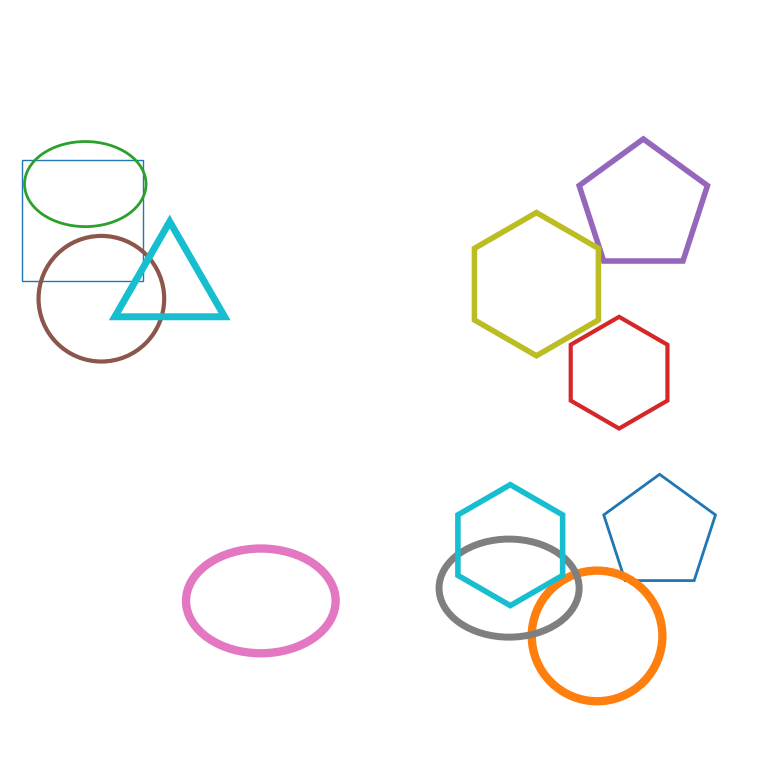[{"shape": "square", "thickness": 0.5, "radius": 0.39, "center": [0.107, 0.713]}, {"shape": "pentagon", "thickness": 1, "radius": 0.38, "center": [0.857, 0.308]}, {"shape": "circle", "thickness": 3, "radius": 0.42, "center": [0.775, 0.174]}, {"shape": "oval", "thickness": 1, "radius": 0.39, "center": [0.111, 0.761]}, {"shape": "hexagon", "thickness": 1.5, "radius": 0.36, "center": [0.804, 0.516]}, {"shape": "pentagon", "thickness": 2, "radius": 0.44, "center": [0.835, 0.732]}, {"shape": "circle", "thickness": 1.5, "radius": 0.41, "center": [0.132, 0.612]}, {"shape": "oval", "thickness": 3, "radius": 0.49, "center": [0.339, 0.22]}, {"shape": "oval", "thickness": 2.5, "radius": 0.45, "center": [0.661, 0.236]}, {"shape": "hexagon", "thickness": 2, "radius": 0.46, "center": [0.697, 0.631]}, {"shape": "hexagon", "thickness": 2, "radius": 0.39, "center": [0.663, 0.292]}, {"shape": "triangle", "thickness": 2.5, "radius": 0.41, "center": [0.22, 0.63]}]